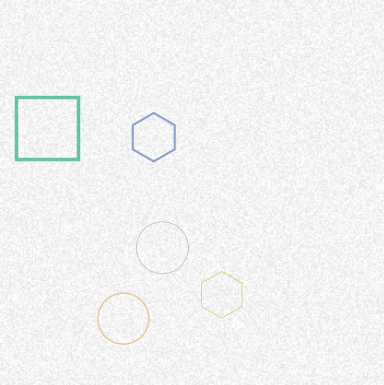[{"shape": "square", "thickness": 2.5, "radius": 0.4, "center": [0.122, 0.667]}, {"shape": "hexagon", "thickness": 1.5, "radius": 0.31, "center": [0.399, 0.644]}, {"shape": "hexagon", "thickness": 0.5, "radius": 0.3, "center": [0.576, 0.234]}, {"shape": "circle", "thickness": 1, "radius": 0.33, "center": [0.321, 0.172]}, {"shape": "circle", "thickness": 0.5, "radius": 0.34, "center": [0.422, 0.356]}]